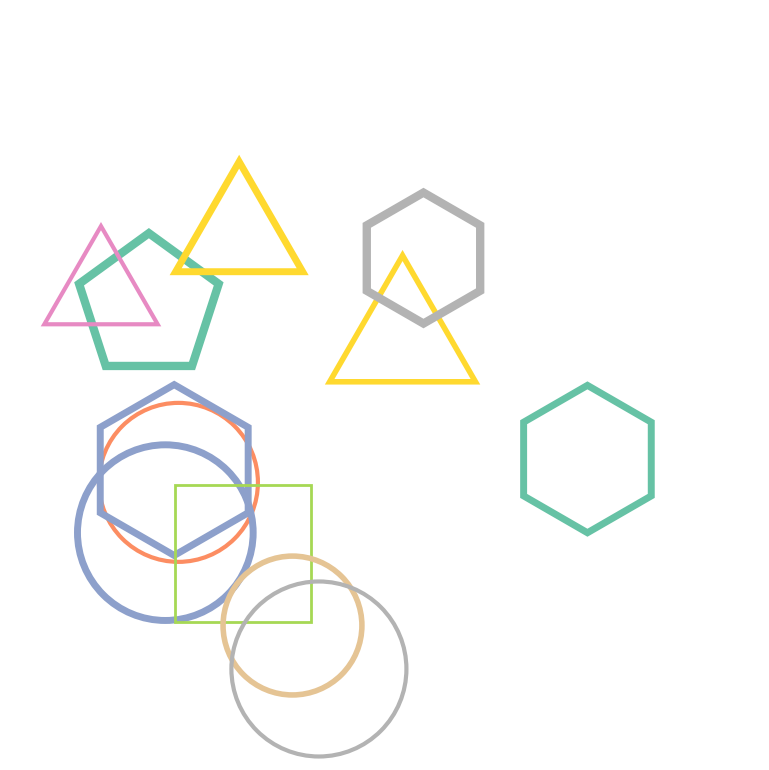[{"shape": "pentagon", "thickness": 3, "radius": 0.48, "center": [0.193, 0.602]}, {"shape": "hexagon", "thickness": 2.5, "radius": 0.48, "center": [0.763, 0.404]}, {"shape": "circle", "thickness": 1.5, "radius": 0.52, "center": [0.232, 0.374]}, {"shape": "circle", "thickness": 2.5, "radius": 0.57, "center": [0.215, 0.308]}, {"shape": "hexagon", "thickness": 2.5, "radius": 0.55, "center": [0.226, 0.39]}, {"shape": "triangle", "thickness": 1.5, "radius": 0.42, "center": [0.131, 0.621]}, {"shape": "square", "thickness": 1, "radius": 0.44, "center": [0.316, 0.281]}, {"shape": "triangle", "thickness": 2.5, "radius": 0.48, "center": [0.311, 0.695]}, {"shape": "triangle", "thickness": 2, "radius": 0.55, "center": [0.523, 0.559]}, {"shape": "circle", "thickness": 2, "radius": 0.45, "center": [0.38, 0.188]}, {"shape": "circle", "thickness": 1.5, "radius": 0.57, "center": [0.414, 0.131]}, {"shape": "hexagon", "thickness": 3, "radius": 0.43, "center": [0.55, 0.665]}]